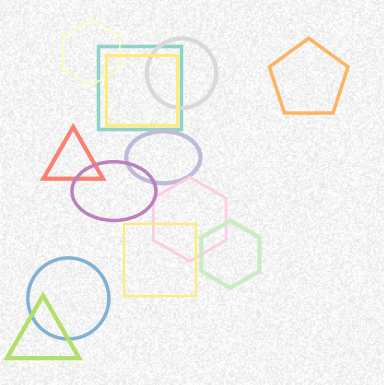[{"shape": "square", "thickness": 2.5, "radius": 0.54, "center": [0.362, 0.774]}, {"shape": "hexagon", "thickness": 1, "radius": 0.43, "center": [0.237, 0.864]}, {"shape": "oval", "thickness": 3, "radius": 0.48, "center": [0.424, 0.591]}, {"shape": "triangle", "thickness": 3, "radius": 0.45, "center": [0.19, 0.581]}, {"shape": "circle", "thickness": 2.5, "radius": 0.53, "center": [0.178, 0.225]}, {"shape": "pentagon", "thickness": 2.5, "radius": 0.54, "center": [0.802, 0.793]}, {"shape": "triangle", "thickness": 3, "radius": 0.54, "center": [0.112, 0.124]}, {"shape": "hexagon", "thickness": 2, "radius": 0.55, "center": [0.493, 0.431]}, {"shape": "circle", "thickness": 3, "radius": 0.45, "center": [0.471, 0.81]}, {"shape": "oval", "thickness": 2.5, "radius": 0.55, "center": [0.296, 0.504]}, {"shape": "hexagon", "thickness": 3, "radius": 0.44, "center": [0.598, 0.34]}, {"shape": "square", "thickness": 2, "radius": 0.46, "center": [0.368, 0.767]}, {"shape": "square", "thickness": 1.5, "radius": 0.47, "center": [0.415, 0.325]}]